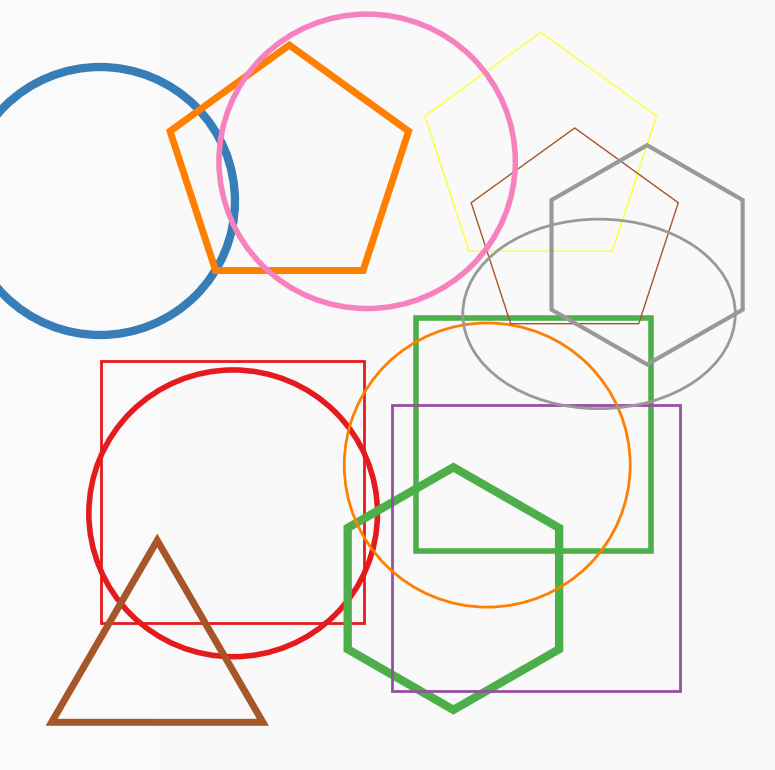[{"shape": "square", "thickness": 1, "radius": 0.85, "center": [0.301, 0.361]}, {"shape": "circle", "thickness": 2, "radius": 0.93, "center": [0.301, 0.333]}, {"shape": "circle", "thickness": 3, "radius": 0.87, "center": [0.129, 0.739]}, {"shape": "square", "thickness": 2, "radius": 0.76, "center": [0.688, 0.436]}, {"shape": "hexagon", "thickness": 3, "radius": 0.79, "center": [0.585, 0.236]}, {"shape": "square", "thickness": 1, "radius": 0.93, "center": [0.692, 0.289]}, {"shape": "circle", "thickness": 1, "radius": 0.92, "center": [0.629, 0.396]}, {"shape": "pentagon", "thickness": 2.5, "radius": 0.81, "center": [0.373, 0.78]}, {"shape": "pentagon", "thickness": 0.5, "radius": 0.79, "center": [0.698, 0.801]}, {"shape": "pentagon", "thickness": 0.5, "radius": 0.7, "center": [0.742, 0.693]}, {"shape": "triangle", "thickness": 2.5, "radius": 0.79, "center": [0.203, 0.141]}, {"shape": "circle", "thickness": 2, "radius": 0.96, "center": [0.474, 0.79]}, {"shape": "hexagon", "thickness": 1.5, "radius": 0.71, "center": [0.835, 0.669]}, {"shape": "oval", "thickness": 1, "radius": 0.88, "center": [0.773, 0.592]}]